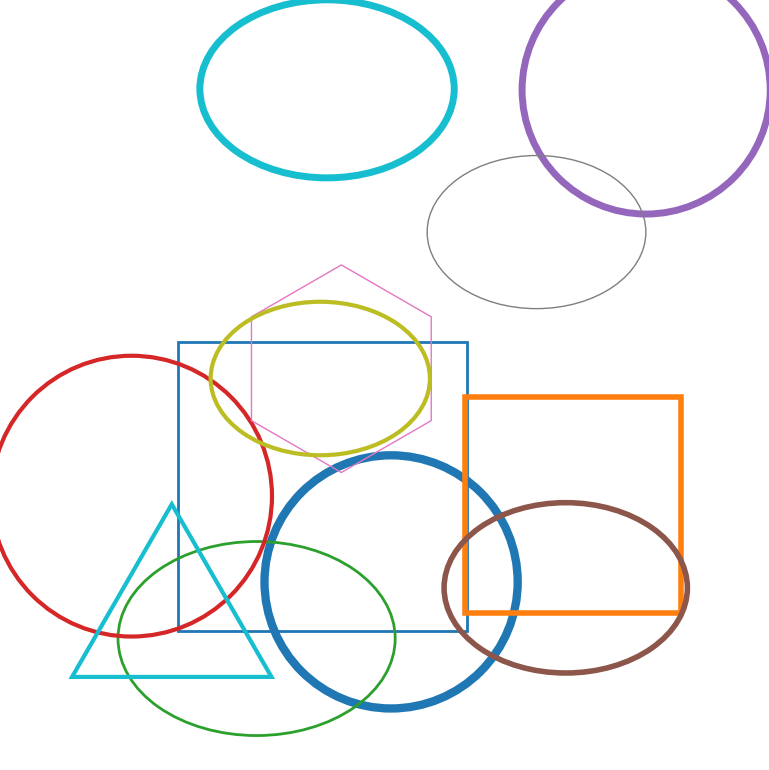[{"shape": "square", "thickness": 1, "radius": 0.94, "center": [0.419, 0.368]}, {"shape": "circle", "thickness": 3, "radius": 0.82, "center": [0.508, 0.244]}, {"shape": "square", "thickness": 2, "radius": 0.7, "center": [0.744, 0.344]}, {"shape": "oval", "thickness": 1, "radius": 0.9, "center": [0.333, 0.171]}, {"shape": "circle", "thickness": 1.5, "radius": 0.91, "center": [0.171, 0.356]}, {"shape": "circle", "thickness": 2.5, "radius": 0.81, "center": [0.839, 0.883]}, {"shape": "oval", "thickness": 2, "radius": 0.79, "center": [0.735, 0.237]}, {"shape": "hexagon", "thickness": 0.5, "radius": 0.67, "center": [0.443, 0.521]}, {"shape": "oval", "thickness": 0.5, "radius": 0.71, "center": [0.697, 0.699]}, {"shape": "oval", "thickness": 1.5, "radius": 0.71, "center": [0.416, 0.508]}, {"shape": "oval", "thickness": 2.5, "radius": 0.83, "center": [0.425, 0.885]}, {"shape": "triangle", "thickness": 1.5, "radius": 0.75, "center": [0.223, 0.196]}]